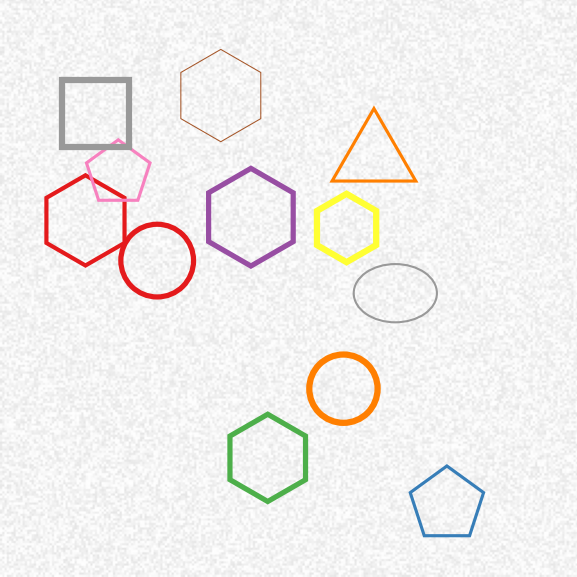[{"shape": "hexagon", "thickness": 2, "radius": 0.39, "center": [0.148, 0.617]}, {"shape": "circle", "thickness": 2.5, "radius": 0.31, "center": [0.272, 0.548]}, {"shape": "pentagon", "thickness": 1.5, "radius": 0.33, "center": [0.774, 0.125]}, {"shape": "hexagon", "thickness": 2.5, "radius": 0.38, "center": [0.464, 0.206]}, {"shape": "hexagon", "thickness": 2.5, "radius": 0.42, "center": [0.434, 0.623]}, {"shape": "circle", "thickness": 3, "radius": 0.3, "center": [0.595, 0.326]}, {"shape": "triangle", "thickness": 1.5, "radius": 0.42, "center": [0.648, 0.727]}, {"shape": "hexagon", "thickness": 3, "radius": 0.3, "center": [0.6, 0.604]}, {"shape": "hexagon", "thickness": 0.5, "radius": 0.4, "center": [0.382, 0.834]}, {"shape": "pentagon", "thickness": 1.5, "radius": 0.29, "center": [0.205, 0.699]}, {"shape": "square", "thickness": 3, "radius": 0.29, "center": [0.166, 0.803]}, {"shape": "oval", "thickness": 1, "radius": 0.36, "center": [0.685, 0.491]}]